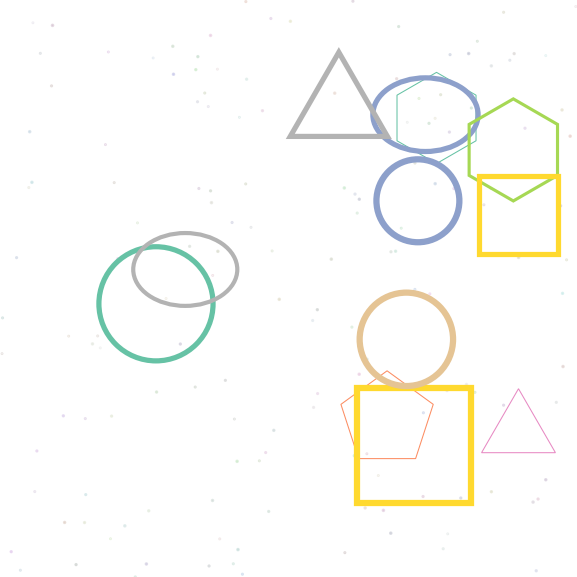[{"shape": "hexagon", "thickness": 0.5, "radius": 0.39, "center": [0.756, 0.795]}, {"shape": "circle", "thickness": 2.5, "radius": 0.49, "center": [0.27, 0.473]}, {"shape": "pentagon", "thickness": 0.5, "radius": 0.42, "center": [0.67, 0.273]}, {"shape": "oval", "thickness": 2.5, "radius": 0.46, "center": [0.737, 0.801]}, {"shape": "circle", "thickness": 3, "radius": 0.36, "center": [0.724, 0.651]}, {"shape": "triangle", "thickness": 0.5, "radius": 0.37, "center": [0.898, 0.252]}, {"shape": "hexagon", "thickness": 1.5, "radius": 0.44, "center": [0.889, 0.74]}, {"shape": "square", "thickness": 2.5, "radius": 0.34, "center": [0.898, 0.627]}, {"shape": "square", "thickness": 3, "radius": 0.5, "center": [0.717, 0.228]}, {"shape": "circle", "thickness": 3, "radius": 0.4, "center": [0.704, 0.412]}, {"shape": "oval", "thickness": 2, "radius": 0.45, "center": [0.321, 0.533]}, {"shape": "triangle", "thickness": 2.5, "radius": 0.49, "center": [0.587, 0.811]}]